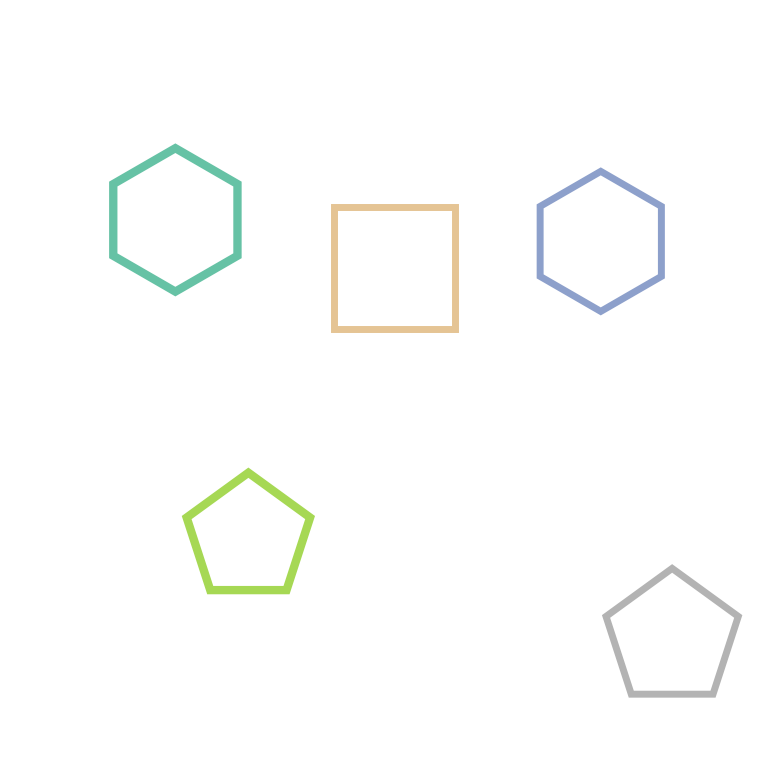[{"shape": "hexagon", "thickness": 3, "radius": 0.47, "center": [0.228, 0.714]}, {"shape": "hexagon", "thickness": 2.5, "radius": 0.45, "center": [0.78, 0.687]}, {"shape": "pentagon", "thickness": 3, "radius": 0.42, "center": [0.323, 0.302]}, {"shape": "square", "thickness": 2.5, "radius": 0.4, "center": [0.512, 0.652]}, {"shape": "pentagon", "thickness": 2.5, "radius": 0.45, "center": [0.873, 0.172]}]